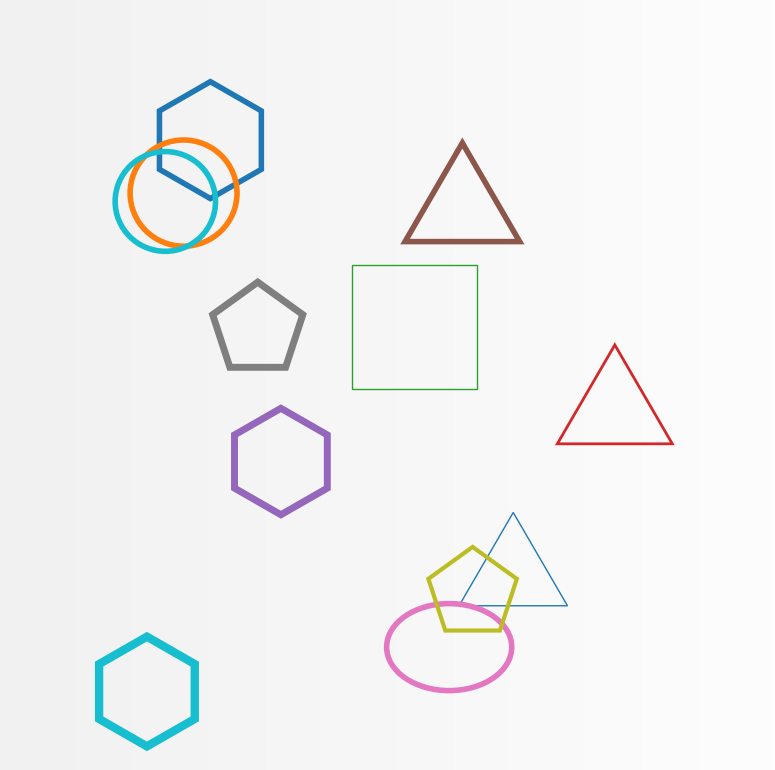[{"shape": "triangle", "thickness": 0.5, "radius": 0.4, "center": [0.662, 0.254]}, {"shape": "hexagon", "thickness": 2, "radius": 0.38, "center": [0.271, 0.818]}, {"shape": "circle", "thickness": 2, "radius": 0.34, "center": [0.237, 0.749]}, {"shape": "square", "thickness": 0.5, "radius": 0.4, "center": [0.535, 0.576]}, {"shape": "triangle", "thickness": 1, "radius": 0.43, "center": [0.793, 0.466]}, {"shape": "hexagon", "thickness": 2.5, "radius": 0.35, "center": [0.362, 0.401]}, {"shape": "triangle", "thickness": 2, "radius": 0.43, "center": [0.597, 0.729]}, {"shape": "oval", "thickness": 2, "radius": 0.4, "center": [0.58, 0.16]}, {"shape": "pentagon", "thickness": 2.5, "radius": 0.31, "center": [0.333, 0.572]}, {"shape": "pentagon", "thickness": 1.5, "radius": 0.3, "center": [0.61, 0.23]}, {"shape": "circle", "thickness": 2, "radius": 0.32, "center": [0.213, 0.738]}, {"shape": "hexagon", "thickness": 3, "radius": 0.36, "center": [0.19, 0.102]}]